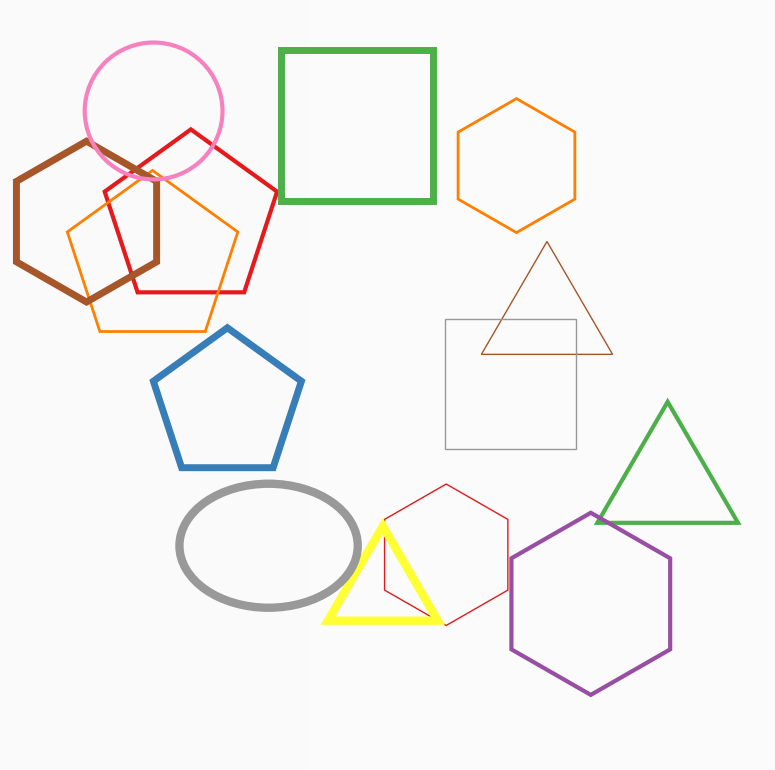[{"shape": "pentagon", "thickness": 1.5, "radius": 0.58, "center": [0.246, 0.715]}, {"shape": "hexagon", "thickness": 0.5, "radius": 0.46, "center": [0.576, 0.28]}, {"shape": "pentagon", "thickness": 2.5, "radius": 0.5, "center": [0.293, 0.474]}, {"shape": "square", "thickness": 2.5, "radius": 0.49, "center": [0.46, 0.837]}, {"shape": "triangle", "thickness": 1.5, "radius": 0.52, "center": [0.862, 0.373]}, {"shape": "hexagon", "thickness": 1.5, "radius": 0.59, "center": [0.762, 0.216]}, {"shape": "hexagon", "thickness": 1, "radius": 0.43, "center": [0.666, 0.785]}, {"shape": "pentagon", "thickness": 1, "radius": 0.58, "center": [0.197, 0.663]}, {"shape": "triangle", "thickness": 3, "radius": 0.41, "center": [0.494, 0.235]}, {"shape": "triangle", "thickness": 0.5, "radius": 0.49, "center": [0.706, 0.589]}, {"shape": "hexagon", "thickness": 2.5, "radius": 0.52, "center": [0.112, 0.712]}, {"shape": "circle", "thickness": 1.5, "radius": 0.44, "center": [0.198, 0.856]}, {"shape": "square", "thickness": 0.5, "radius": 0.42, "center": [0.659, 0.501]}, {"shape": "oval", "thickness": 3, "radius": 0.58, "center": [0.347, 0.291]}]